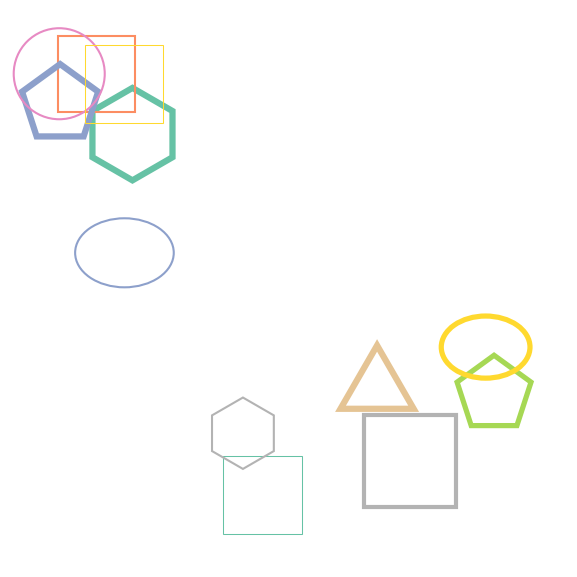[{"shape": "hexagon", "thickness": 3, "radius": 0.4, "center": [0.229, 0.767]}, {"shape": "square", "thickness": 0.5, "radius": 0.34, "center": [0.455, 0.141]}, {"shape": "square", "thickness": 1, "radius": 0.33, "center": [0.167, 0.871]}, {"shape": "oval", "thickness": 1, "radius": 0.43, "center": [0.215, 0.561]}, {"shape": "pentagon", "thickness": 3, "radius": 0.35, "center": [0.104, 0.819]}, {"shape": "circle", "thickness": 1, "radius": 0.39, "center": [0.103, 0.871]}, {"shape": "pentagon", "thickness": 2.5, "radius": 0.34, "center": [0.855, 0.317]}, {"shape": "square", "thickness": 0.5, "radius": 0.34, "center": [0.214, 0.854]}, {"shape": "oval", "thickness": 2.5, "radius": 0.38, "center": [0.841, 0.398]}, {"shape": "triangle", "thickness": 3, "radius": 0.37, "center": [0.653, 0.328]}, {"shape": "hexagon", "thickness": 1, "radius": 0.31, "center": [0.421, 0.249]}, {"shape": "square", "thickness": 2, "radius": 0.4, "center": [0.71, 0.201]}]